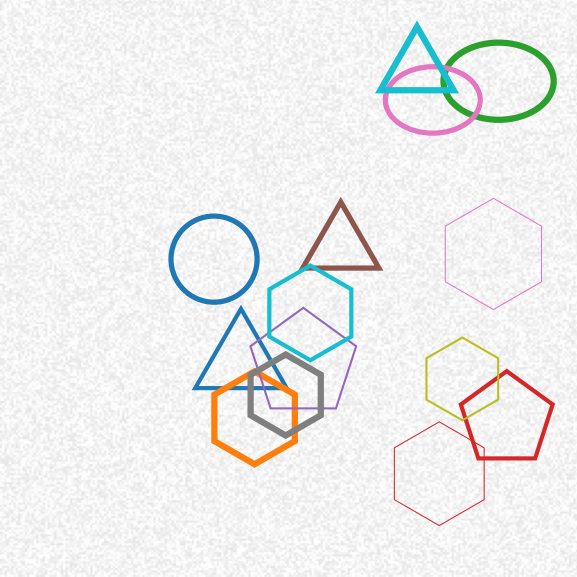[{"shape": "circle", "thickness": 2.5, "radius": 0.37, "center": [0.371, 0.55]}, {"shape": "triangle", "thickness": 2, "radius": 0.46, "center": [0.417, 0.373]}, {"shape": "hexagon", "thickness": 3, "radius": 0.4, "center": [0.441, 0.276]}, {"shape": "oval", "thickness": 3, "radius": 0.48, "center": [0.863, 0.858]}, {"shape": "pentagon", "thickness": 2, "radius": 0.42, "center": [0.878, 0.273]}, {"shape": "hexagon", "thickness": 0.5, "radius": 0.45, "center": [0.761, 0.179]}, {"shape": "pentagon", "thickness": 1, "radius": 0.48, "center": [0.525, 0.37]}, {"shape": "triangle", "thickness": 2.5, "radius": 0.38, "center": [0.59, 0.573]}, {"shape": "hexagon", "thickness": 0.5, "radius": 0.48, "center": [0.854, 0.559]}, {"shape": "oval", "thickness": 2.5, "radius": 0.41, "center": [0.749, 0.826]}, {"shape": "hexagon", "thickness": 3, "radius": 0.35, "center": [0.495, 0.315]}, {"shape": "hexagon", "thickness": 1, "radius": 0.36, "center": [0.801, 0.343]}, {"shape": "hexagon", "thickness": 2, "radius": 0.41, "center": [0.537, 0.457]}, {"shape": "triangle", "thickness": 3, "radius": 0.37, "center": [0.722, 0.879]}]